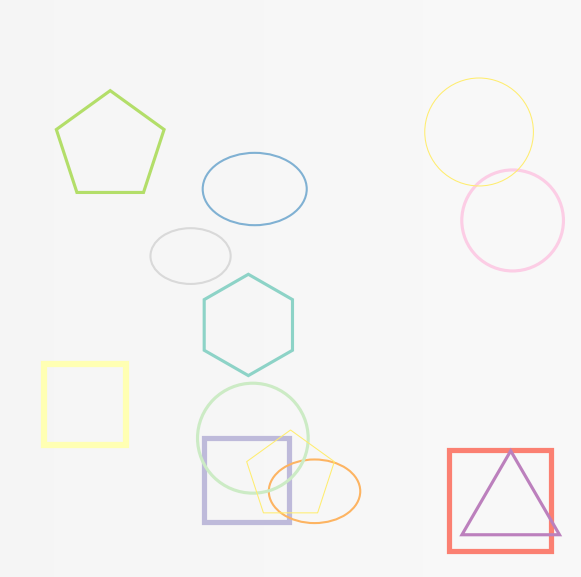[{"shape": "hexagon", "thickness": 1.5, "radius": 0.44, "center": [0.427, 0.436]}, {"shape": "square", "thickness": 3, "radius": 0.35, "center": [0.147, 0.298]}, {"shape": "square", "thickness": 2.5, "radius": 0.36, "center": [0.424, 0.168]}, {"shape": "square", "thickness": 2.5, "radius": 0.44, "center": [0.86, 0.132]}, {"shape": "oval", "thickness": 1, "radius": 0.45, "center": [0.438, 0.672]}, {"shape": "oval", "thickness": 1, "radius": 0.39, "center": [0.541, 0.148]}, {"shape": "pentagon", "thickness": 1.5, "radius": 0.49, "center": [0.19, 0.745]}, {"shape": "circle", "thickness": 1.5, "radius": 0.44, "center": [0.882, 0.617]}, {"shape": "oval", "thickness": 1, "radius": 0.34, "center": [0.328, 0.556]}, {"shape": "triangle", "thickness": 1.5, "radius": 0.48, "center": [0.879, 0.122]}, {"shape": "circle", "thickness": 1.5, "radius": 0.48, "center": [0.435, 0.24]}, {"shape": "circle", "thickness": 0.5, "radius": 0.47, "center": [0.824, 0.771]}, {"shape": "pentagon", "thickness": 0.5, "radius": 0.4, "center": [0.5, 0.175]}]